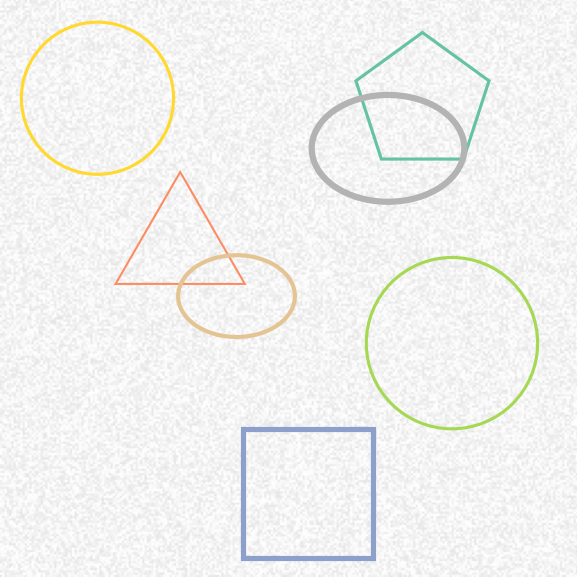[{"shape": "pentagon", "thickness": 1.5, "radius": 0.61, "center": [0.732, 0.822]}, {"shape": "triangle", "thickness": 1, "radius": 0.65, "center": [0.312, 0.572]}, {"shape": "square", "thickness": 2.5, "radius": 0.56, "center": [0.534, 0.145]}, {"shape": "circle", "thickness": 1.5, "radius": 0.74, "center": [0.783, 0.405]}, {"shape": "circle", "thickness": 1.5, "radius": 0.66, "center": [0.169, 0.829]}, {"shape": "oval", "thickness": 2, "radius": 0.51, "center": [0.41, 0.486]}, {"shape": "oval", "thickness": 3, "radius": 0.66, "center": [0.672, 0.742]}]